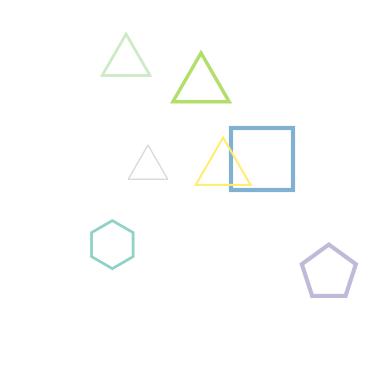[{"shape": "hexagon", "thickness": 2, "radius": 0.31, "center": [0.292, 0.365]}, {"shape": "pentagon", "thickness": 3, "radius": 0.37, "center": [0.854, 0.291]}, {"shape": "square", "thickness": 3, "radius": 0.4, "center": [0.681, 0.586]}, {"shape": "triangle", "thickness": 2.5, "radius": 0.42, "center": [0.522, 0.778]}, {"shape": "triangle", "thickness": 1, "radius": 0.3, "center": [0.384, 0.564]}, {"shape": "triangle", "thickness": 2, "radius": 0.36, "center": [0.327, 0.84]}, {"shape": "triangle", "thickness": 1.5, "radius": 0.41, "center": [0.58, 0.561]}]